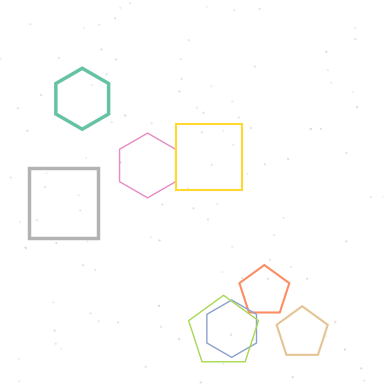[{"shape": "hexagon", "thickness": 2.5, "radius": 0.4, "center": [0.214, 0.744]}, {"shape": "pentagon", "thickness": 1.5, "radius": 0.34, "center": [0.687, 0.243]}, {"shape": "hexagon", "thickness": 1, "radius": 0.37, "center": [0.602, 0.146]}, {"shape": "hexagon", "thickness": 1, "radius": 0.42, "center": [0.383, 0.57]}, {"shape": "pentagon", "thickness": 1, "radius": 0.48, "center": [0.581, 0.138]}, {"shape": "square", "thickness": 1.5, "radius": 0.43, "center": [0.543, 0.592]}, {"shape": "pentagon", "thickness": 1.5, "radius": 0.35, "center": [0.785, 0.135]}, {"shape": "square", "thickness": 2.5, "radius": 0.45, "center": [0.165, 0.473]}]